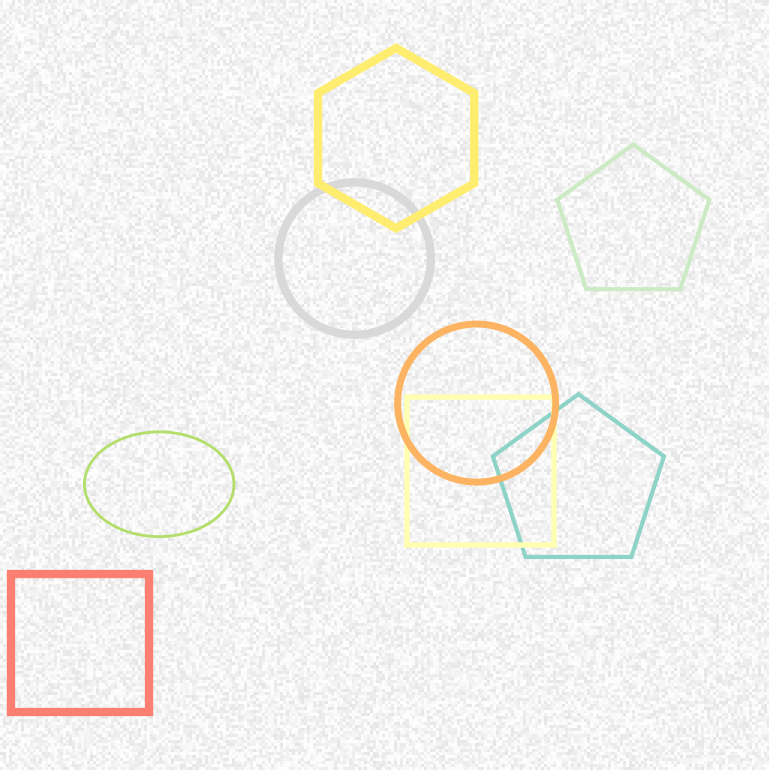[{"shape": "pentagon", "thickness": 1.5, "radius": 0.58, "center": [0.751, 0.371]}, {"shape": "square", "thickness": 2, "radius": 0.48, "center": [0.624, 0.388]}, {"shape": "square", "thickness": 3, "radius": 0.45, "center": [0.104, 0.165]}, {"shape": "circle", "thickness": 2.5, "radius": 0.51, "center": [0.619, 0.477]}, {"shape": "oval", "thickness": 1, "radius": 0.49, "center": [0.207, 0.371]}, {"shape": "circle", "thickness": 3, "radius": 0.5, "center": [0.461, 0.664]}, {"shape": "pentagon", "thickness": 1.5, "radius": 0.52, "center": [0.822, 0.708]}, {"shape": "hexagon", "thickness": 3, "radius": 0.59, "center": [0.514, 0.821]}]